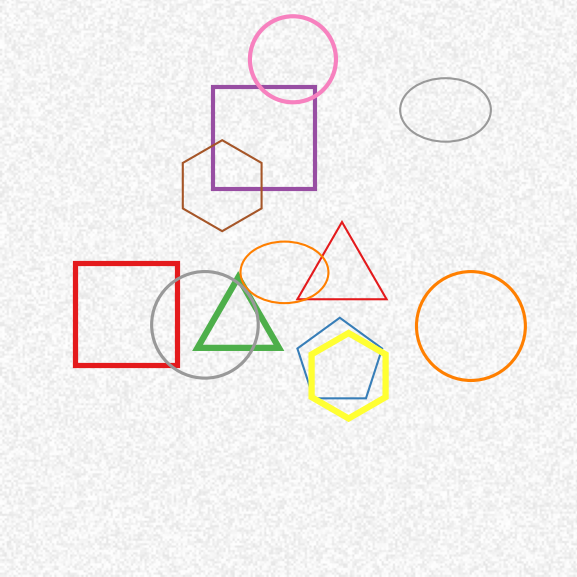[{"shape": "square", "thickness": 2.5, "radius": 0.44, "center": [0.219, 0.455]}, {"shape": "triangle", "thickness": 1, "radius": 0.45, "center": [0.592, 0.526]}, {"shape": "pentagon", "thickness": 1, "radius": 0.39, "center": [0.588, 0.372]}, {"shape": "triangle", "thickness": 3, "radius": 0.41, "center": [0.413, 0.437]}, {"shape": "square", "thickness": 2, "radius": 0.44, "center": [0.457, 0.76]}, {"shape": "oval", "thickness": 1, "radius": 0.38, "center": [0.493, 0.528]}, {"shape": "circle", "thickness": 1.5, "radius": 0.47, "center": [0.815, 0.435]}, {"shape": "hexagon", "thickness": 3, "radius": 0.37, "center": [0.604, 0.348]}, {"shape": "hexagon", "thickness": 1, "radius": 0.39, "center": [0.385, 0.678]}, {"shape": "circle", "thickness": 2, "radius": 0.37, "center": [0.507, 0.896]}, {"shape": "circle", "thickness": 1.5, "radius": 0.46, "center": [0.355, 0.437]}, {"shape": "oval", "thickness": 1, "radius": 0.39, "center": [0.771, 0.809]}]